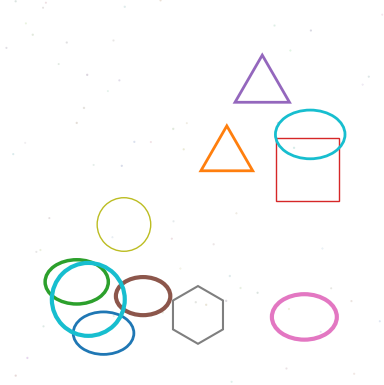[{"shape": "oval", "thickness": 2, "radius": 0.39, "center": [0.269, 0.135]}, {"shape": "triangle", "thickness": 2, "radius": 0.39, "center": [0.589, 0.595]}, {"shape": "oval", "thickness": 2.5, "radius": 0.41, "center": [0.199, 0.268]}, {"shape": "square", "thickness": 1, "radius": 0.41, "center": [0.798, 0.56]}, {"shape": "triangle", "thickness": 2, "radius": 0.41, "center": [0.681, 0.775]}, {"shape": "oval", "thickness": 3, "radius": 0.35, "center": [0.372, 0.231]}, {"shape": "oval", "thickness": 3, "radius": 0.42, "center": [0.791, 0.177]}, {"shape": "hexagon", "thickness": 1.5, "radius": 0.37, "center": [0.514, 0.182]}, {"shape": "circle", "thickness": 1, "radius": 0.35, "center": [0.322, 0.417]}, {"shape": "oval", "thickness": 2, "radius": 0.45, "center": [0.806, 0.651]}, {"shape": "circle", "thickness": 3, "radius": 0.47, "center": [0.229, 0.222]}]